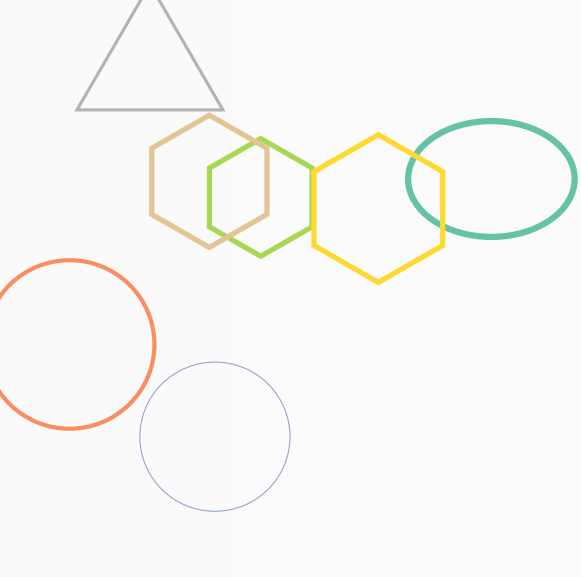[{"shape": "oval", "thickness": 3, "radius": 0.72, "center": [0.845, 0.689]}, {"shape": "circle", "thickness": 2, "radius": 0.73, "center": [0.12, 0.403]}, {"shape": "circle", "thickness": 0.5, "radius": 0.65, "center": [0.37, 0.243]}, {"shape": "hexagon", "thickness": 2.5, "radius": 0.51, "center": [0.449, 0.657]}, {"shape": "hexagon", "thickness": 2.5, "radius": 0.64, "center": [0.651, 0.638]}, {"shape": "hexagon", "thickness": 2.5, "radius": 0.57, "center": [0.36, 0.685]}, {"shape": "triangle", "thickness": 1.5, "radius": 0.72, "center": [0.258, 0.881]}]